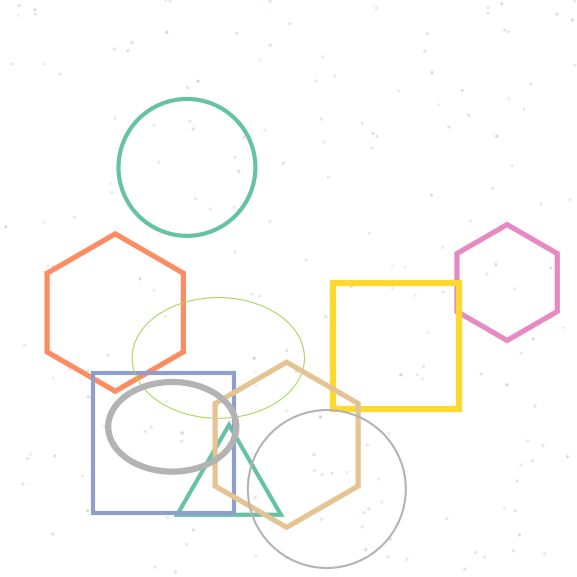[{"shape": "triangle", "thickness": 2, "radius": 0.52, "center": [0.397, 0.16]}, {"shape": "circle", "thickness": 2, "radius": 0.59, "center": [0.324, 0.709]}, {"shape": "hexagon", "thickness": 2.5, "radius": 0.68, "center": [0.2, 0.458]}, {"shape": "square", "thickness": 2, "radius": 0.61, "center": [0.283, 0.232]}, {"shape": "hexagon", "thickness": 2.5, "radius": 0.5, "center": [0.878, 0.51]}, {"shape": "oval", "thickness": 0.5, "radius": 0.75, "center": [0.378, 0.379]}, {"shape": "square", "thickness": 3, "radius": 0.54, "center": [0.686, 0.4]}, {"shape": "hexagon", "thickness": 2.5, "radius": 0.71, "center": [0.496, 0.229]}, {"shape": "circle", "thickness": 1, "radius": 0.68, "center": [0.566, 0.152]}, {"shape": "oval", "thickness": 3, "radius": 0.55, "center": [0.298, 0.26]}]